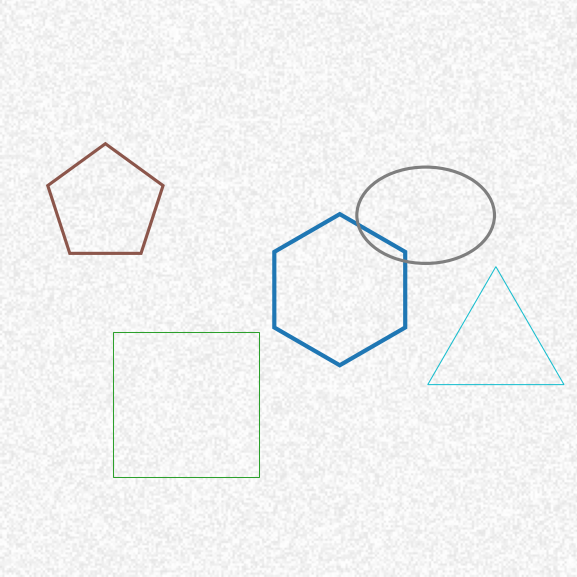[{"shape": "hexagon", "thickness": 2, "radius": 0.65, "center": [0.588, 0.498]}, {"shape": "square", "thickness": 0.5, "radius": 0.63, "center": [0.322, 0.298]}, {"shape": "pentagon", "thickness": 1.5, "radius": 0.52, "center": [0.183, 0.645]}, {"shape": "oval", "thickness": 1.5, "radius": 0.6, "center": [0.737, 0.626]}, {"shape": "triangle", "thickness": 0.5, "radius": 0.68, "center": [0.859, 0.401]}]